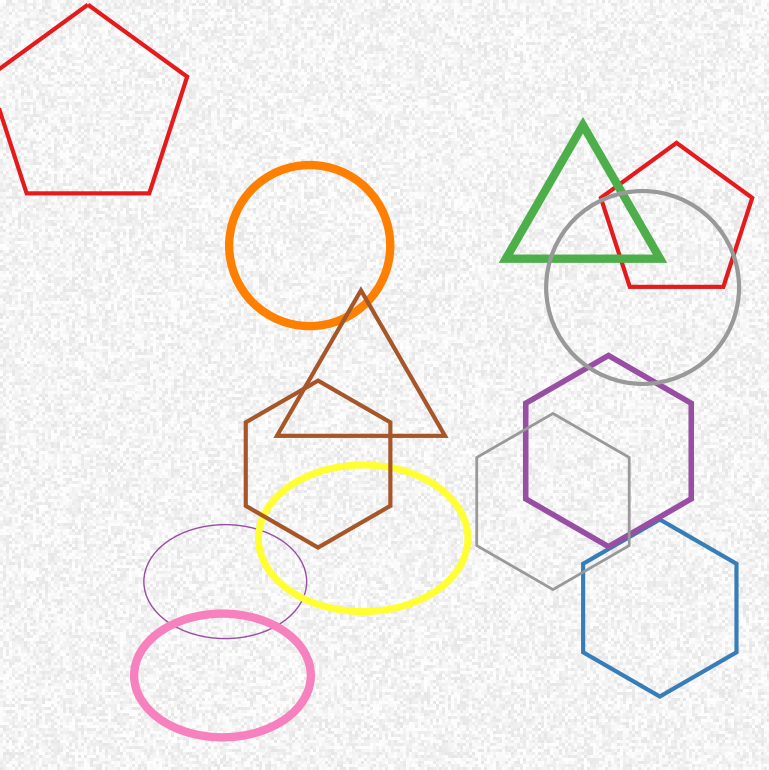[{"shape": "pentagon", "thickness": 1.5, "radius": 0.52, "center": [0.879, 0.711]}, {"shape": "pentagon", "thickness": 1.5, "radius": 0.68, "center": [0.114, 0.858]}, {"shape": "hexagon", "thickness": 1.5, "radius": 0.57, "center": [0.857, 0.21]}, {"shape": "triangle", "thickness": 3, "radius": 0.58, "center": [0.757, 0.722]}, {"shape": "oval", "thickness": 0.5, "radius": 0.53, "center": [0.293, 0.245]}, {"shape": "hexagon", "thickness": 2, "radius": 0.62, "center": [0.79, 0.414]}, {"shape": "circle", "thickness": 3, "radius": 0.52, "center": [0.402, 0.681]}, {"shape": "oval", "thickness": 2.5, "radius": 0.68, "center": [0.472, 0.301]}, {"shape": "hexagon", "thickness": 1.5, "radius": 0.54, "center": [0.413, 0.397]}, {"shape": "triangle", "thickness": 1.5, "radius": 0.63, "center": [0.469, 0.497]}, {"shape": "oval", "thickness": 3, "radius": 0.57, "center": [0.289, 0.123]}, {"shape": "circle", "thickness": 1.5, "radius": 0.63, "center": [0.835, 0.627]}, {"shape": "hexagon", "thickness": 1, "radius": 0.57, "center": [0.718, 0.349]}]